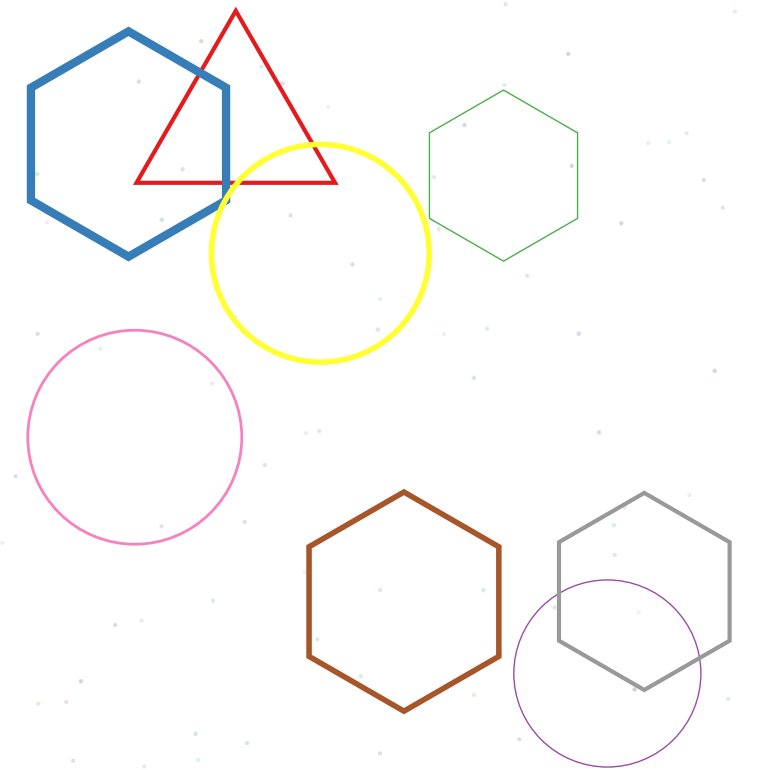[{"shape": "triangle", "thickness": 1.5, "radius": 0.74, "center": [0.306, 0.837]}, {"shape": "hexagon", "thickness": 3, "radius": 0.73, "center": [0.167, 0.813]}, {"shape": "hexagon", "thickness": 0.5, "radius": 0.56, "center": [0.654, 0.772]}, {"shape": "circle", "thickness": 0.5, "radius": 0.61, "center": [0.789, 0.125]}, {"shape": "circle", "thickness": 2, "radius": 0.71, "center": [0.416, 0.671]}, {"shape": "hexagon", "thickness": 2, "radius": 0.71, "center": [0.525, 0.219]}, {"shape": "circle", "thickness": 1, "radius": 0.69, "center": [0.175, 0.432]}, {"shape": "hexagon", "thickness": 1.5, "radius": 0.64, "center": [0.837, 0.232]}]